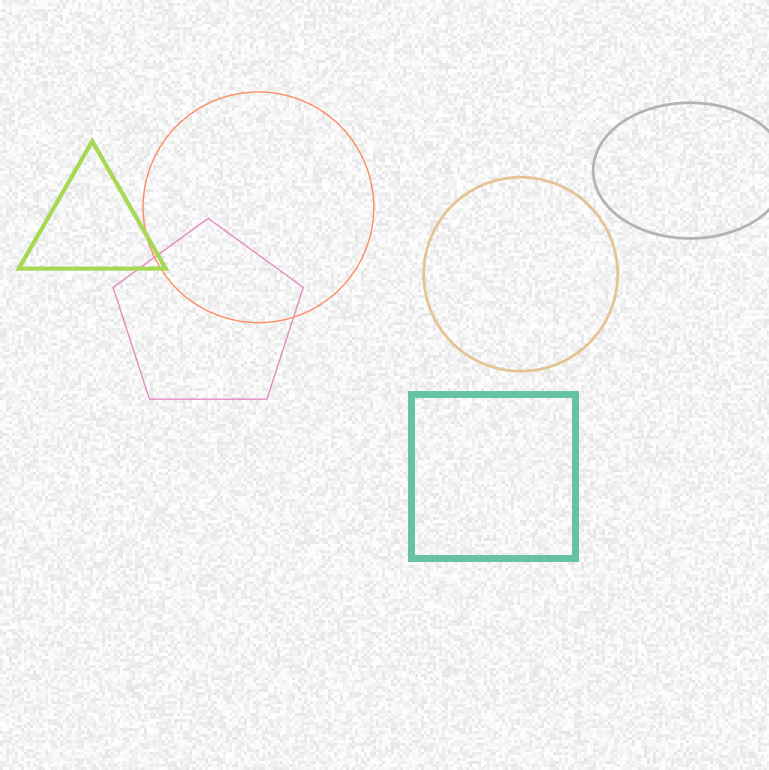[{"shape": "square", "thickness": 2.5, "radius": 0.53, "center": [0.641, 0.382]}, {"shape": "circle", "thickness": 0.5, "radius": 0.75, "center": [0.336, 0.731]}, {"shape": "pentagon", "thickness": 0.5, "radius": 0.65, "center": [0.27, 0.587]}, {"shape": "triangle", "thickness": 1.5, "radius": 0.55, "center": [0.12, 0.706]}, {"shape": "circle", "thickness": 1, "radius": 0.63, "center": [0.676, 0.644]}, {"shape": "oval", "thickness": 1, "radius": 0.63, "center": [0.896, 0.778]}]